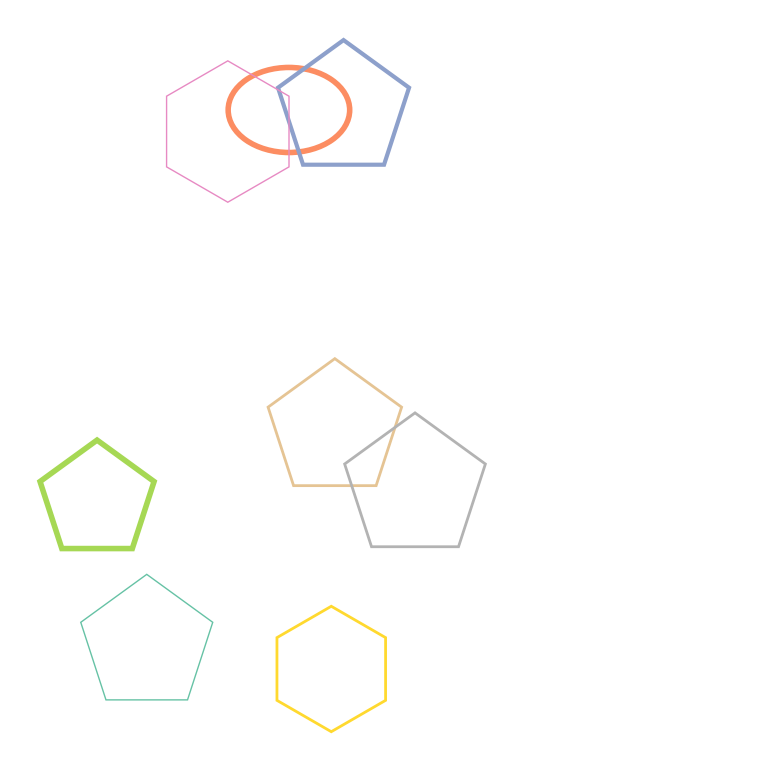[{"shape": "pentagon", "thickness": 0.5, "radius": 0.45, "center": [0.191, 0.164]}, {"shape": "oval", "thickness": 2, "radius": 0.39, "center": [0.375, 0.857]}, {"shape": "pentagon", "thickness": 1.5, "radius": 0.45, "center": [0.446, 0.858]}, {"shape": "hexagon", "thickness": 0.5, "radius": 0.46, "center": [0.296, 0.829]}, {"shape": "pentagon", "thickness": 2, "radius": 0.39, "center": [0.126, 0.351]}, {"shape": "hexagon", "thickness": 1, "radius": 0.41, "center": [0.43, 0.131]}, {"shape": "pentagon", "thickness": 1, "radius": 0.46, "center": [0.435, 0.443]}, {"shape": "pentagon", "thickness": 1, "radius": 0.48, "center": [0.539, 0.368]}]